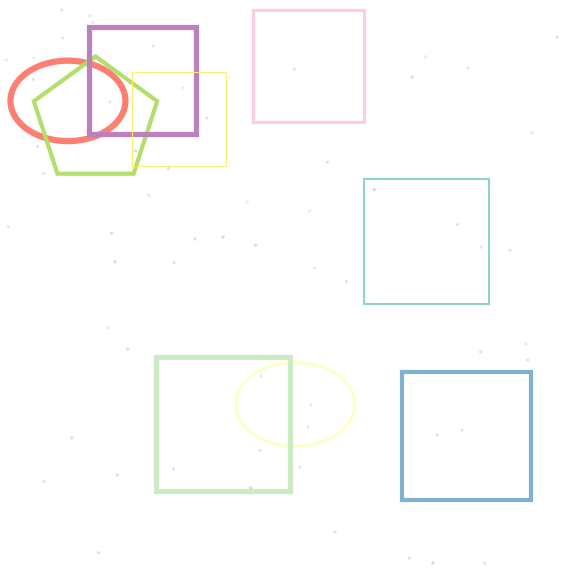[{"shape": "square", "thickness": 1, "radius": 0.54, "center": [0.739, 0.58]}, {"shape": "oval", "thickness": 1, "radius": 0.52, "center": [0.511, 0.299]}, {"shape": "oval", "thickness": 3, "radius": 0.5, "center": [0.118, 0.824]}, {"shape": "square", "thickness": 2, "radius": 0.56, "center": [0.808, 0.244]}, {"shape": "pentagon", "thickness": 2, "radius": 0.56, "center": [0.165, 0.789]}, {"shape": "square", "thickness": 1.5, "radius": 0.48, "center": [0.534, 0.885]}, {"shape": "square", "thickness": 2.5, "radius": 0.46, "center": [0.246, 0.861]}, {"shape": "square", "thickness": 2.5, "radius": 0.58, "center": [0.386, 0.265]}, {"shape": "square", "thickness": 0.5, "radius": 0.41, "center": [0.31, 0.793]}]